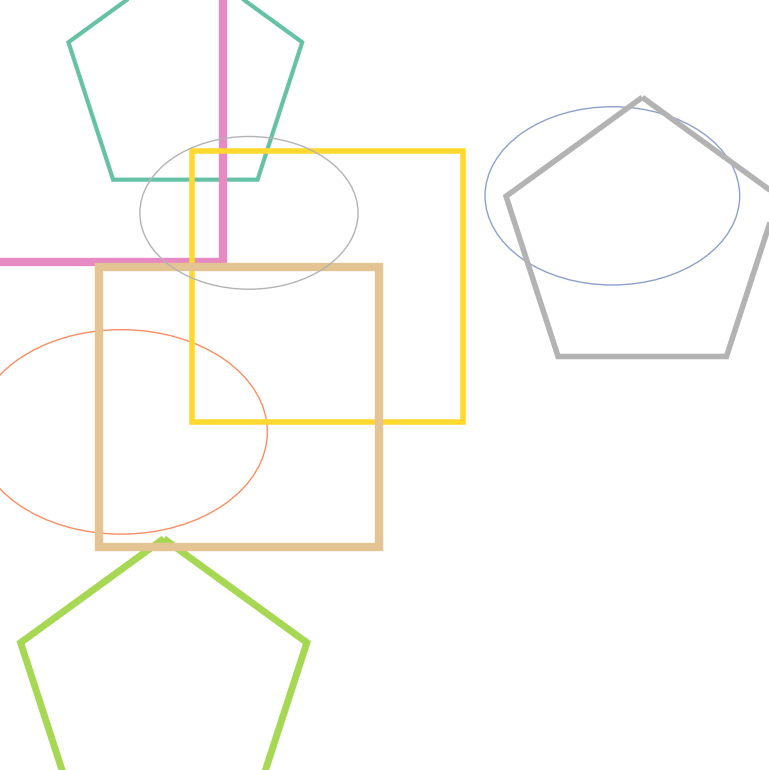[{"shape": "pentagon", "thickness": 1.5, "radius": 0.8, "center": [0.241, 0.896]}, {"shape": "oval", "thickness": 0.5, "radius": 0.95, "center": [0.158, 0.439]}, {"shape": "oval", "thickness": 0.5, "radius": 0.83, "center": [0.795, 0.746]}, {"shape": "square", "thickness": 3, "radius": 0.93, "center": [0.105, 0.845]}, {"shape": "pentagon", "thickness": 2.5, "radius": 0.98, "center": [0.213, 0.105]}, {"shape": "square", "thickness": 2, "radius": 0.88, "center": [0.425, 0.628]}, {"shape": "square", "thickness": 3, "radius": 0.91, "center": [0.311, 0.471]}, {"shape": "pentagon", "thickness": 2, "radius": 0.93, "center": [0.834, 0.688]}, {"shape": "oval", "thickness": 0.5, "radius": 0.71, "center": [0.323, 0.724]}]